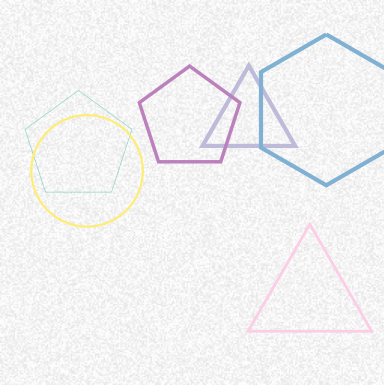[{"shape": "pentagon", "thickness": 0.5, "radius": 0.73, "center": [0.204, 0.619]}, {"shape": "triangle", "thickness": 3, "radius": 0.69, "center": [0.646, 0.691]}, {"shape": "hexagon", "thickness": 3, "radius": 0.98, "center": [0.848, 0.715]}, {"shape": "triangle", "thickness": 2, "radius": 0.93, "center": [0.805, 0.232]}, {"shape": "pentagon", "thickness": 2.5, "radius": 0.69, "center": [0.493, 0.691]}, {"shape": "circle", "thickness": 1.5, "radius": 0.72, "center": [0.226, 0.556]}]